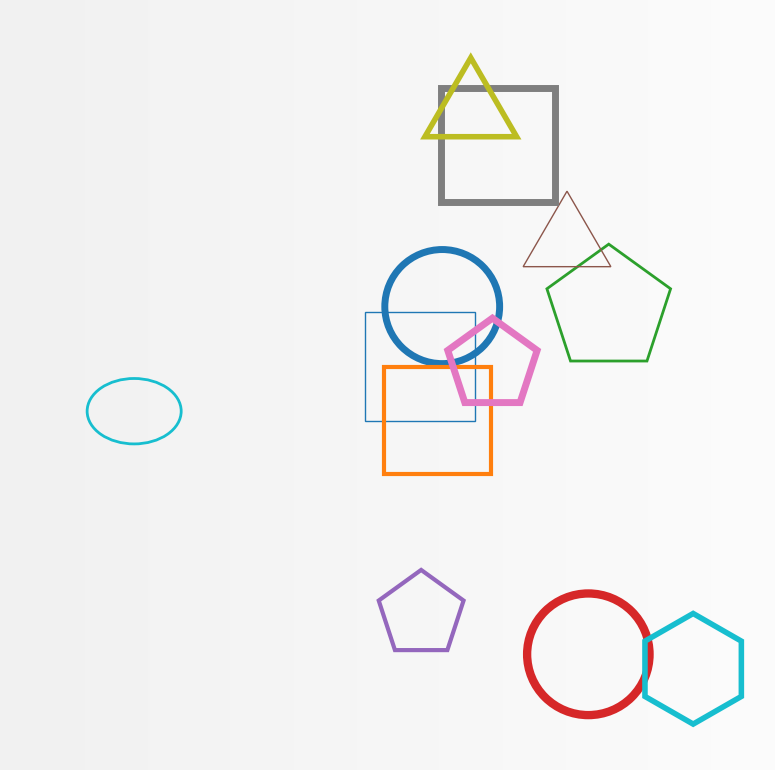[{"shape": "circle", "thickness": 2.5, "radius": 0.37, "center": [0.571, 0.602]}, {"shape": "square", "thickness": 0.5, "radius": 0.35, "center": [0.542, 0.524]}, {"shape": "square", "thickness": 1.5, "radius": 0.34, "center": [0.565, 0.454]}, {"shape": "pentagon", "thickness": 1, "radius": 0.42, "center": [0.785, 0.599]}, {"shape": "circle", "thickness": 3, "radius": 0.39, "center": [0.759, 0.15]}, {"shape": "pentagon", "thickness": 1.5, "radius": 0.29, "center": [0.543, 0.202]}, {"shape": "triangle", "thickness": 0.5, "radius": 0.33, "center": [0.732, 0.686]}, {"shape": "pentagon", "thickness": 2.5, "radius": 0.3, "center": [0.635, 0.526]}, {"shape": "square", "thickness": 2.5, "radius": 0.37, "center": [0.642, 0.812]}, {"shape": "triangle", "thickness": 2, "radius": 0.34, "center": [0.607, 0.857]}, {"shape": "oval", "thickness": 1, "radius": 0.3, "center": [0.173, 0.466]}, {"shape": "hexagon", "thickness": 2, "radius": 0.36, "center": [0.894, 0.131]}]